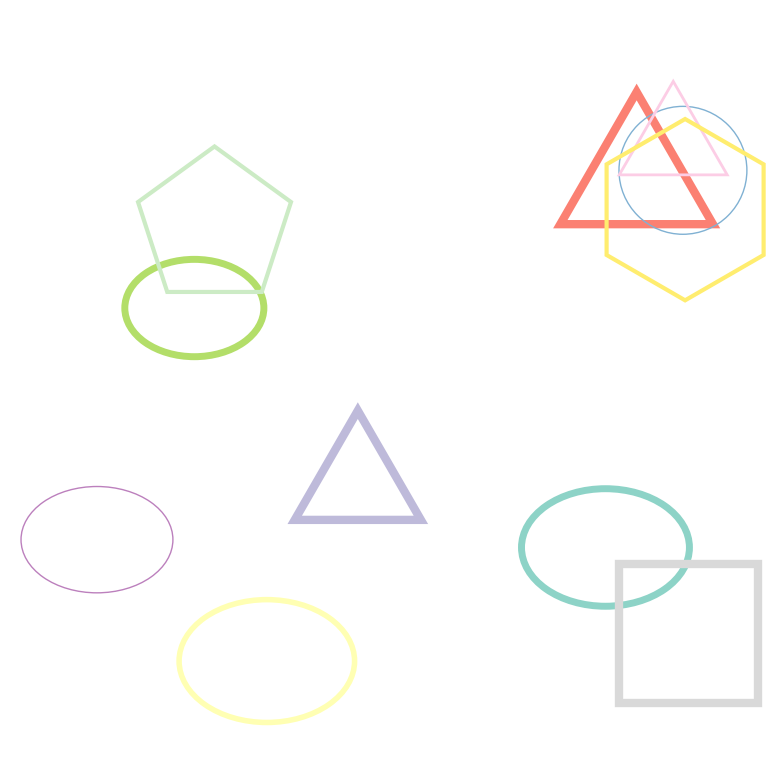[{"shape": "oval", "thickness": 2.5, "radius": 0.55, "center": [0.786, 0.289]}, {"shape": "oval", "thickness": 2, "radius": 0.57, "center": [0.347, 0.141]}, {"shape": "triangle", "thickness": 3, "radius": 0.47, "center": [0.465, 0.372]}, {"shape": "triangle", "thickness": 3, "radius": 0.57, "center": [0.827, 0.766]}, {"shape": "circle", "thickness": 0.5, "radius": 0.42, "center": [0.887, 0.779]}, {"shape": "oval", "thickness": 2.5, "radius": 0.45, "center": [0.252, 0.6]}, {"shape": "triangle", "thickness": 1, "radius": 0.4, "center": [0.874, 0.813]}, {"shape": "square", "thickness": 3, "radius": 0.45, "center": [0.895, 0.177]}, {"shape": "oval", "thickness": 0.5, "radius": 0.49, "center": [0.126, 0.299]}, {"shape": "pentagon", "thickness": 1.5, "radius": 0.52, "center": [0.279, 0.705]}, {"shape": "hexagon", "thickness": 1.5, "radius": 0.59, "center": [0.89, 0.728]}]